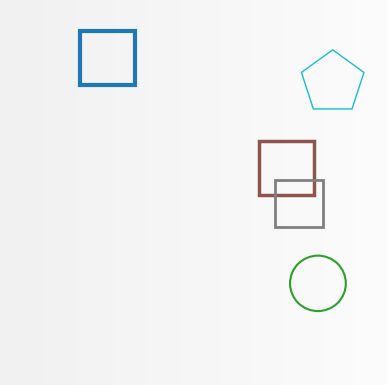[{"shape": "square", "thickness": 3, "radius": 0.35, "center": [0.277, 0.849]}, {"shape": "circle", "thickness": 1.5, "radius": 0.36, "center": [0.82, 0.264]}, {"shape": "square", "thickness": 2.5, "radius": 0.35, "center": [0.74, 0.564]}, {"shape": "square", "thickness": 2, "radius": 0.3, "center": [0.772, 0.472]}, {"shape": "pentagon", "thickness": 1, "radius": 0.42, "center": [0.859, 0.786]}]